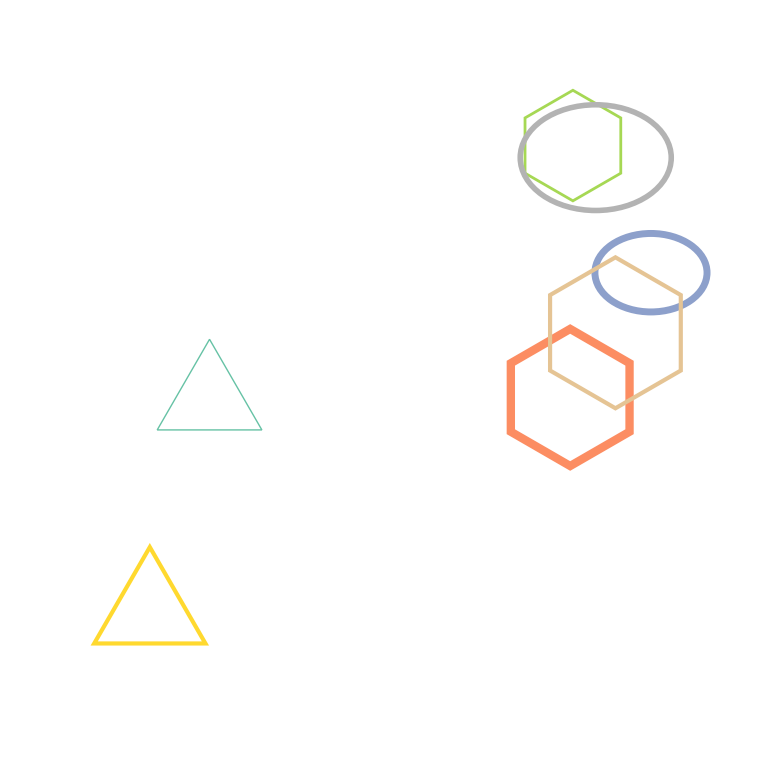[{"shape": "triangle", "thickness": 0.5, "radius": 0.39, "center": [0.272, 0.481]}, {"shape": "hexagon", "thickness": 3, "radius": 0.45, "center": [0.741, 0.484]}, {"shape": "oval", "thickness": 2.5, "radius": 0.36, "center": [0.845, 0.646]}, {"shape": "hexagon", "thickness": 1, "radius": 0.36, "center": [0.744, 0.811]}, {"shape": "triangle", "thickness": 1.5, "radius": 0.42, "center": [0.195, 0.206]}, {"shape": "hexagon", "thickness": 1.5, "radius": 0.49, "center": [0.799, 0.568]}, {"shape": "oval", "thickness": 2, "radius": 0.49, "center": [0.774, 0.795]}]